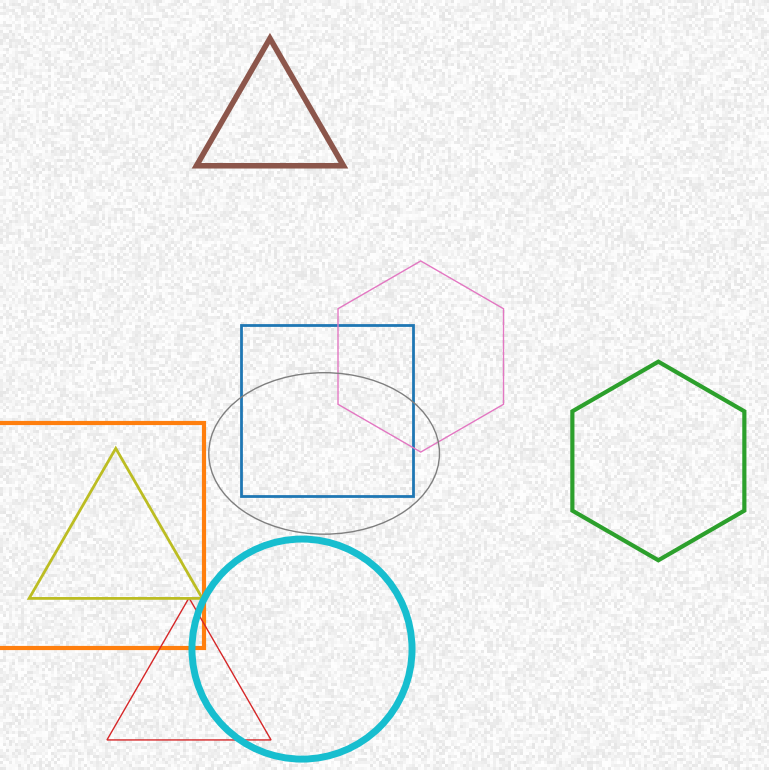[{"shape": "square", "thickness": 1, "radius": 0.56, "center": [0.425, 0.467]}, {"shape": "square", "thickness": 1.5, "radius": 0.73, "center": [0.118, 0.305]}, {"shape": "hexagon", "thickness": 1.5, "radius": 0.64, "center": [0.855, 0.401]}, {"shape": "triangle", "thickness": 0.5, "radius": 0.62, "center": [0.245, 0.101]}, {"shape": "triangle", "thickness": 2, "radius": 0.55, "center": [0.351, 0.84]}, {"shape": "hexagon", "thickness": 0.5, "radius": 0.62, "center": [0.546, 0.537]}, {"shape": "oval", "thickness": 0.5, "radius": 0.75, "center": [0.421, 0.411]}, {"shape": "triangle", "thickness": 1, "radius": 0.65, "center": [0.15, 0.288]}, {"shape": "circle", "thickness": 2.5, "radius": 0.71, "center": [0.392, 0.157]}]